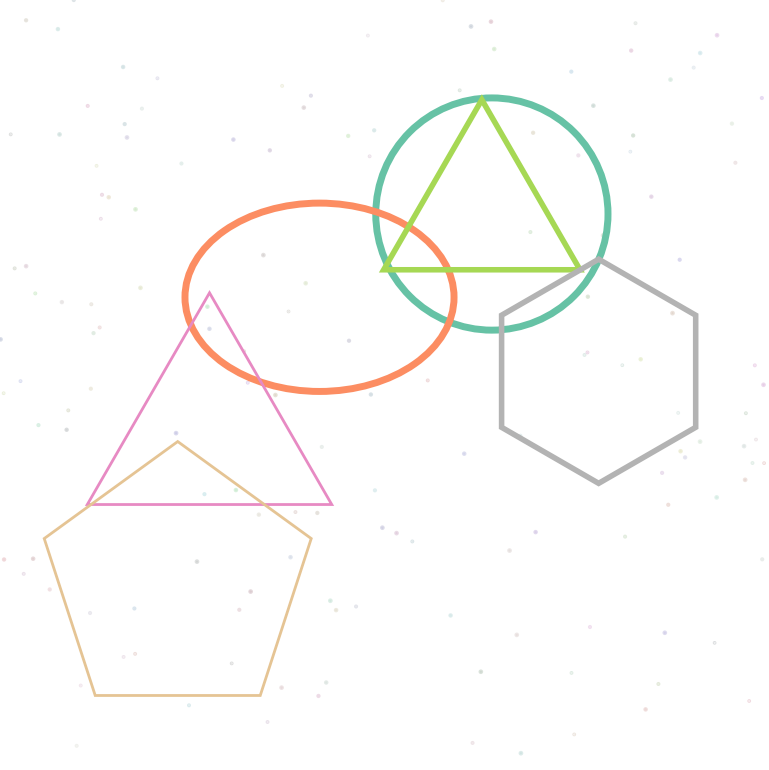[{"shape": "circle", "thickness": 2.5, "radius": 0.75, "center": [0.639, 0.722]}, {"shape": "oval", "thickness": 2.5, "radius": 0.87, "center": [0.415, 0.614]}, {"shape": "triangle", "thickness": 1, "radius": 0.92, "center": [0.272, 0.436]}, {"shape": "triangle", "thickness": 2, "radius": 0.74, "center": [0.626, 0.723]}, {"shape": "pentagon", "thickness": 1, "radius": 0.91, "center": [0.231, 0.244]}, {"shape": "hexagon", "thickness": 2, "radius": 0.73, "center": [0.777, 0.518]}]